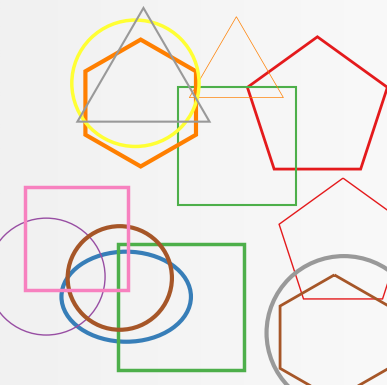[{"shape": "pentagon", "thickness": 2, "radius": 0.95, "center": [0.819, 0.714]}, {"shape": "pentagon", "thickness": 1, "radius": 0.87, "center": [0.885, 0.364]}, {"shape": "oval", "thickness": 3, "radius": 0.84, "center": [0.326, 0.229]}, {"shape": "square", "thickness": 2.5, "radius": 0.82, "center": [0.467, 0.202]}, {"shape": "square", "thickness": 1.5, "radius": 0.77, "center": [0.612, 0.622]}, {"shape": "circle", "thickness": 1, "radius": 0.76, "center": [0.119, 0.282]}, {"shape": "triangle", "thickness": 0.5, "radius": 0.7, "center": [0.61, 0.816]}, {"shape": "hexagon", "thickness": 3, "radius": 0.82, "center": [0.363, 0.732]}, {"shape": "circle", "thickness": 2.5, "radius": 0.82, "center": [0.349, 0.784]}, {"shape": "hexagon", "thickness": 2, "radius": 0.81, "center": [0.863, 0.124]}, {"shape": "circle", "thickness": 3, "radius": 0.67, "center": [0.309, 0.278]}, {"shape": "square", "thickness": 2.5, "radius": 0.67, "center": [0.197, 0.38]}, {"shape": "triangle", "thickness": 1.5, "radius": 0.98, "center": [0.37, 0.782]}, {"shape": "circle", "thickness": 3, "radius": 1.0, "center": [0.887, 0.135]}]